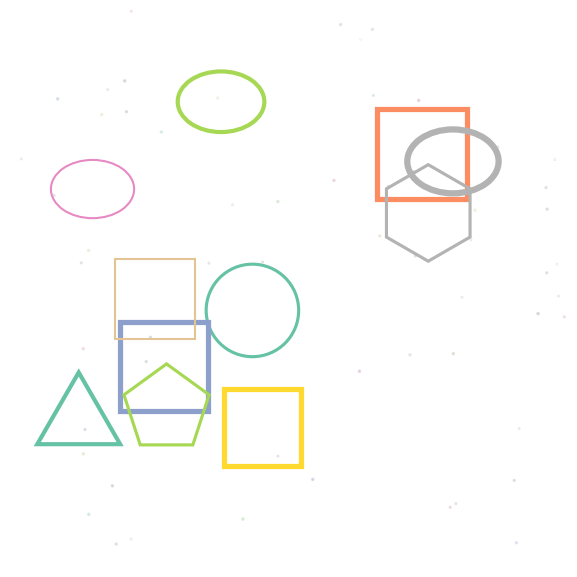[{"shape": "triangle", "thickness": 2, "radius": 0.41, "center": [0.136, 0.271]}, {"shape": "circle", "thickness": 1.5, "radius": 0.4, "center": [0.437, 0.462]}, {"shape": "square", "thickness": 2.5, "radius": 0.39, "center": [0.731, 0.733]}, {"shape": "square", "thickness": 2.5, "radius": 0.38, "center": [0.284, 0.365]}, {"shape": "oval", "thickness": 1, "radius": 0.36, "center": [0.16, 0.672]}, {"shape": "oval", "thickness": 2, "radius": 0.37, "center": [0.383, 0.823]}, {"shape": "pentagon", "thickness": 1.5, "radius": 0.39, "center": [0.288, 0.291]}, {"shape": "square", "thickness": 2.5, "radius": 0.33, "center": [0.454, 0.258]}, {"shape": "square", "thickness": 1, "radius": 0.35, "center": [0.269, 0.481]}, {"shape": "hexagon", "thickness": 1.5, "radius": 0.42, "center": [0.742, 0.63]}, {"shape": "oval", "thickness": 3, "radius": 0.4, "center": [0.784, 0.72]}]